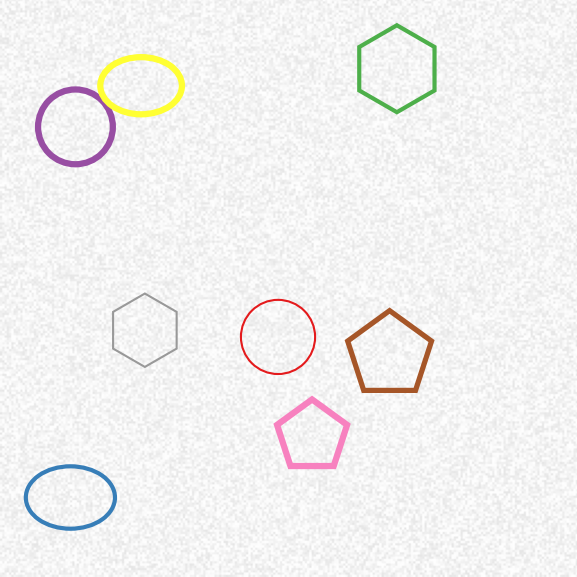[{"shape": "circle", "thickness": 1, "radius": 0.32, "center": [0.481, 0.416]}, {"shape": "oval", "thickness": 2, "radius": 0.39, "center": [0.122, 0.138]}, {"shape": "hexagon", "thickness": 2, "radius": 0.38, "center": [0.687, 0.88]}, {"shape": "circle", "thickness": 3, "radius": 0.32, "center": [0.131, 0.779]}, {"shape": "oval", "thickness": 3, "radius": 0.35, "center": [0.244, 0.851]}, {"shape": "pentagon", "thickness": 2.5, "radius": 0.38, "center": [0.675, 0.385]}, {"shape": "pentagon", "thickness": 3, "radius": 0.32, "center": [0.54, 0.244]}, {"shape": "hexagon", "thickness": 1, "radius": 0.32, "center": [0.251, 0.427]}]